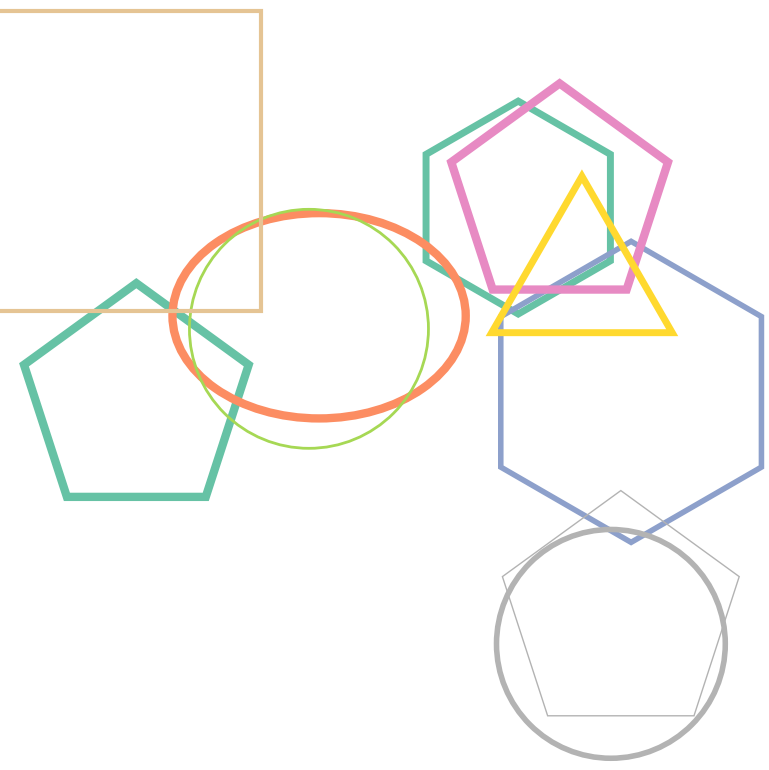[{"shape": "pentagon", "thickness": 3, "radius": 0.77, "center": [0.177, 0.479]}, {"shape": "hexagon", "thickness": 2.5, "radius": 0.69, "center": [0.673, 0.73]}, {"shape": "oval", "thickness": 3, "radius": 0.95, "center": [0.414, 0.59]}, {"shape": "hexagon", "thickness": 2, "radius": 0.98, "center": [0.82, 0.491]}, {"shape": "pentagon", "thickness": 3, "radius": 0.74, "center": [0.727, 0.744]}, {"shape": "circle", "thickness": 1, "radius": 0.78, "center": [0.401, 0.573]}, {"shape": "triangle", "thickness": 2.5, "radius": 0.68, "center": [0.756, 0.636]}, {"shape": "square", "thickness": 1.5, "radius": 0.97, "center": [0.143, 0.791]}, {"shape": "pentagon", "thickness": 0.5, "radius": 0.81, "center": [0.806, 0.201]}, {"shape": "circle", "thickness": 2, "radius": 0.74, "center": [0.793, 0.164]}]